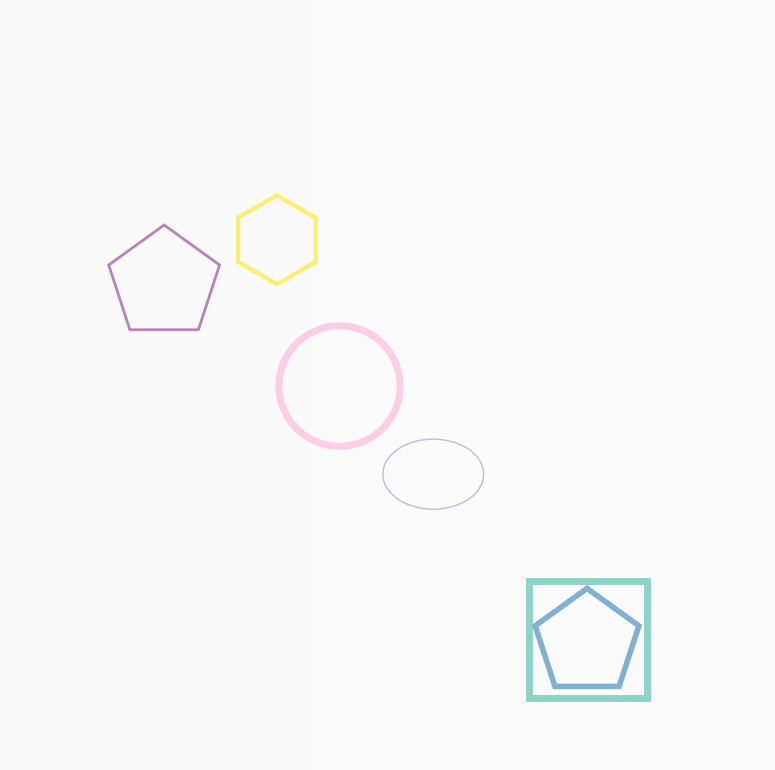[{"shape": "square", "thickness": 2.5, "radius": 0.38, "center": [0.759, 0.17]}, {"shape": "oval", "thickness": 0.5, "radius": 0.33, "center": [0.559, 0.384]}, {"shape": "pentagon", "thickness": 2, "radius": 0.35, "center": [0.757, 0.165]}, {"shape": "circle", "thickness": 2.5, "radius": 0.39, "center": [0.438, 0.499]}, {"shape": "pentagon", "thickness": 1, "radius": 0.38, "center": [0.212, 0.633]}, {"shape": "hexagon", "thickness": 1.5, "radius": 0.29, "center": [0.357, 0.689]}]